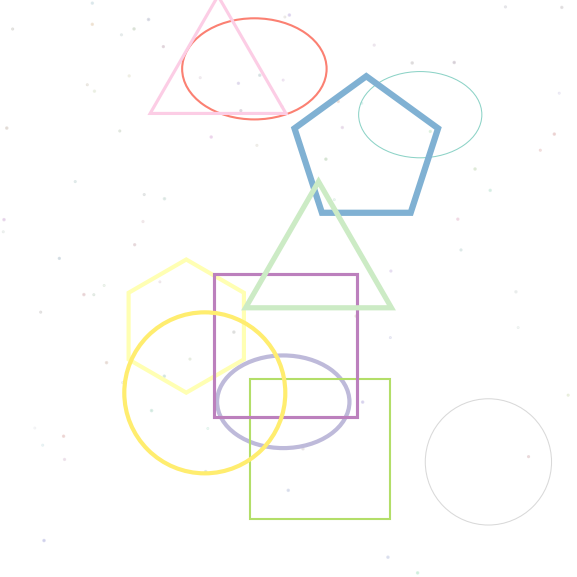[{"shape": "oval", "thickness": 0.5, "radius": 0.53, "center": [0.728, 0.801]}, {"shape": "hexagon", "thickness": 2, "radius": 0.58, "center": [0.323, 0.434]}, {"shape": "oval", "thickness": 2, "radius": 0.57, "center": [0.491, 0.303]}, {"shape": "oval", "thickness": 1, "radius": 0.63, "center": [0.44, 0.88]}, {"shape": "pentagon", "thickness": 3, "radius": 0.65, "center": [0.634, 0.736]}, {"shape": "square", "thickness": 1, "radius": 0.61, "center": [0.554, 0.221]}, {"shape": "triangle", "thickness": 1.5, "radius": 0.68, "center": [0.378, 0.871]}, {"shape": "circle", "thickness": 0.5, "radius": 0.55, "center": [0.846, 0.199]}, {"shape": "square", "thickness": 1.5, "radius": 0.62, "center": [0.494, 0.4]}, {"shape": "triangle", "thickness": 2.5, "radius": 0.73, "center": [0.552, 0.539]}, {"shape": "circle", "thickness": 2, "radius": 0.7, "center": [0.355, 0.319]}]